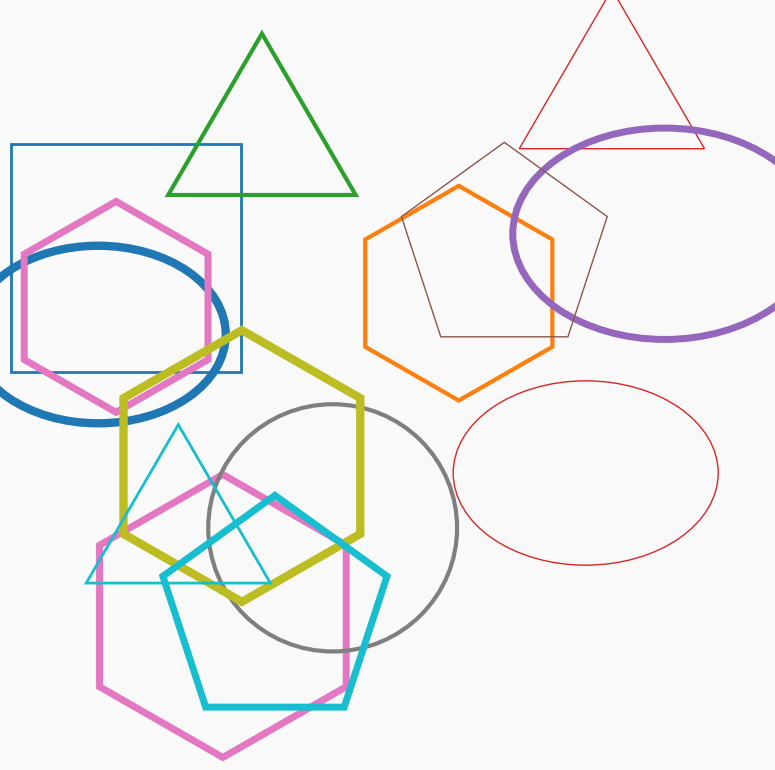[{"shape": "square", "thickness": 1, "radius": 0.74, "center": [0.163, 0.665]}, {"shape": "oval", "thickness": 3, "radius": 0.82, "center": [0.127, 0.566]}, {"shape": "hexagon", "thickness": 1.5, "radius": 0.7, "center": [0.592, 0.619]}, {"shape": "triangle", "thickness": 1.5, "radius": 0.7, "center": [0.338, 0.817]}, {"shape": "oval", "thickness": 0.5, "radius": 0.85, "center": [0.756, 0.386]}, {"shape": "triangle", "thickness": 0.5, "radius": 0.69, "center": [0.79, 0.876]}, {"shape": "oval", "thickness": 2.5, "radius": 0.98, "center": [0.858, 0.696]}, {"shape": "pentagon", "thickness": 0.5, "radius": 0.7, "center": [0.651, 0.676]}, {"shape": "hexagon", "thickness": 2.5, "radius": 0.92, "center": [0.288, 0.2]}, {"shape": "hexagon", "thickness": 2.5, "radius": 0.68, "center": [0.15, 0.601]}, {"shape": "circle", "thickness": 1.5, "radius": 0.8, "center": [0.429, 0.314]}, {"shape": "hexagon", "thickness": 3, "radius": 0.88, "center": [0.312, 0.395]}, {"shape": "pentagon", "thickness": 2.5, "radius": 0.76, "center": [0.355, 0.205]}, {"shape": "triangle", "thickness": 1, "radius": 0.69, "center": [0.23, 0.311]}]